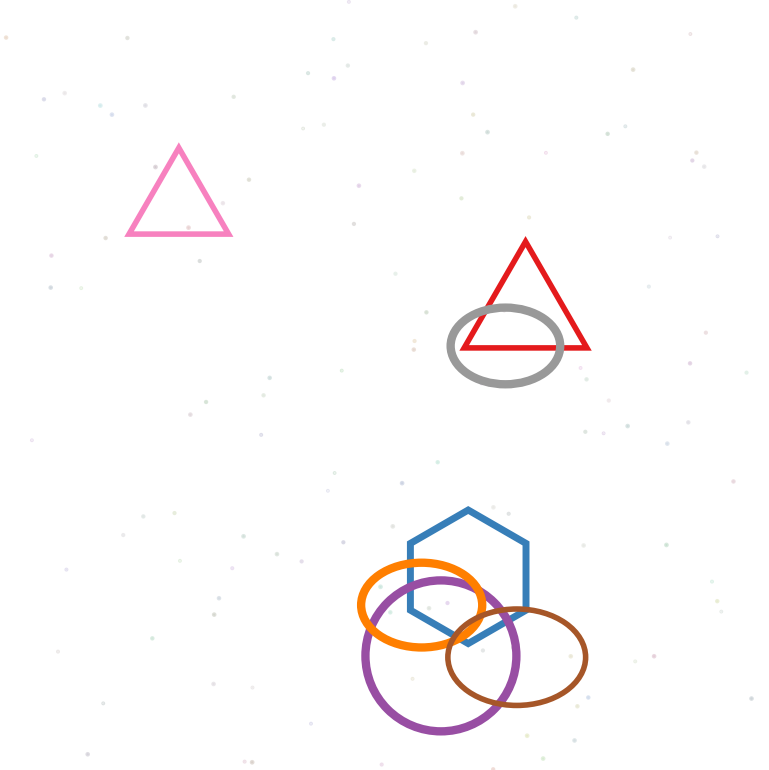[{"shape": "triangle", "thickness": 2, "radius": 0.46, "center": [0.683, 0.594]}, {"shape": "hexagon", "thickness": 2.5, "radius": 0.43, "center": [0.608, 0.251]}, {"shape": "circle", "thickness": 3, "radius": 0.49, "center": [0.573, 0.148]}, {"shape": "oval", "thickness": 3, "radius": 0.39, "center": [0.548, 0.214]}, {"shape": "oval", "thickness": 2, "radius": 0.45, "center": [0.671, 0.146]}, {"shape": "triangle", "thickness": 2, "radius": 0.37, "center": [0.232, 0.733]}, {"shape": "oval", "thickness": 3, "radius": 0.36, "center": [0.656, 0.551]}]